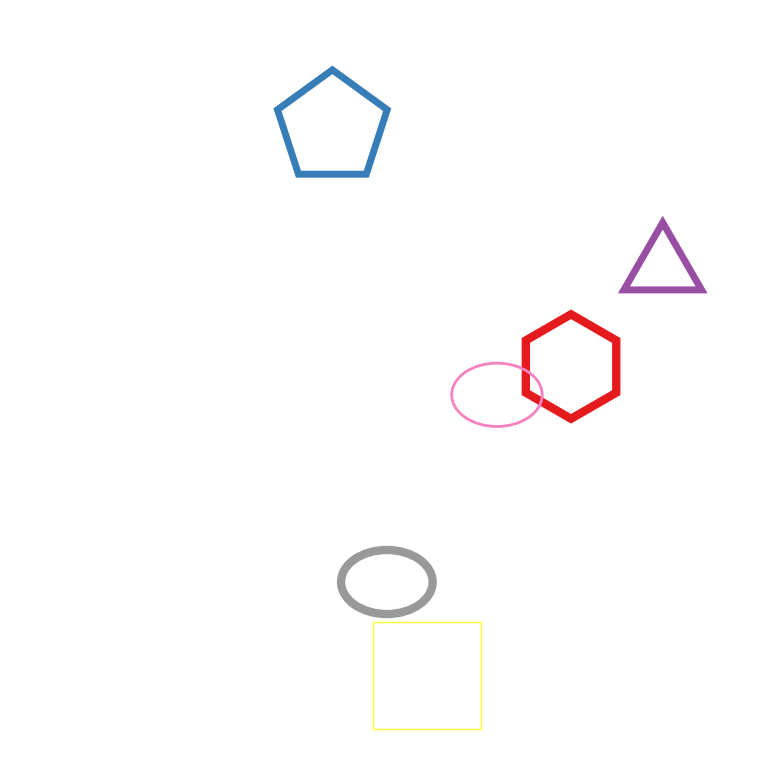[{"shape": "hexagon", "thickness": 3, "radius": 0.34, "center": [0.742, 0.524]}, {"shape": "pentagon", "thickness": 2.5, "radius": 0.37, "center": [0.432, 0.834]}, {"shape": "triangle", "thickness": 2.5, "radius": 0.29, "center": [0.861, 0.653]}, {"shape": "square", "thickness": 0.5, "radius": 0.35, "center": [0.555, 0.123]}, {"shape": "oval", "thickness": 1, "radius": 0.29, "center": [0.645, 0.487]}, {"shape": "oval", "thickness": 3, "radius": 0.3, "center": [0.502, 0.244]}]